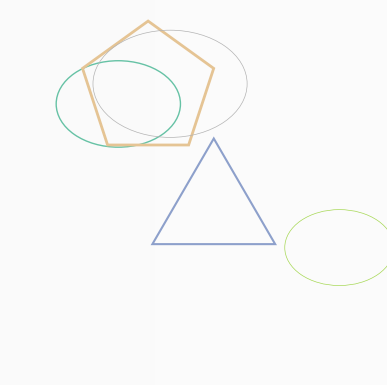[{"shape": "oval", "thickness": 1, "radius": 0.8, "center": [0.305, 0.73]}, {"shape": "triangle", "thickness": 1.5, "radius": 0.91, "center": [0.552, 0.457]}, {"shape": "oval", "thickness": 0.5, "radius": 0.7, "center": [0.876, 0.357]}, {"shape": "pentagon", "thickness": 2, "radius": 0.89, "center": [0.382, 0.767]}, {"shape": "oval", "thickness": 0.5, "radius": 0.99, "center": [0.439, 0.782]}]